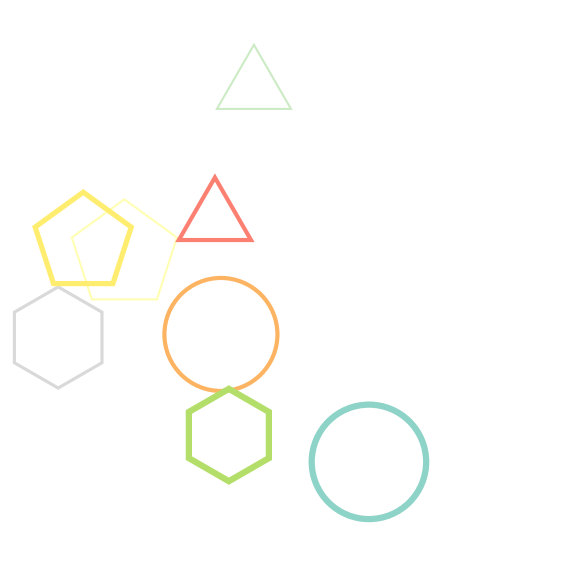[{"shape": "circle", "thickness": 3, "radius": 0.5, "center": [0.639, 0.199]}, {"shape": "pentagon", "thickness": 1, "radius": 0.48, "center": [0.215, 0.558]}, {"shape": "triangle", "thickness": 2, "radius": 0.36, "center": [0.372, 0.62]}, {"shape": "circle", "thickness": 2, "radius": 0.49, "center": [0.383, 0.42]}, {"shape": "hexagon", "thickness": 3, "radius": 0.4, "center": [0.396, 0.246]}, {"shape": "hexagon", "thickness": 1.5, "radius": 0.44, "center": [0.101, 0.415]}, {"shape": "triangle", "thickness": 1, "radius": 0.37, "center": [0.44, 0.848]}, {"shape": "pentagon", "thickness": 2.5, "radius": 0.44, "center": [0.144, 0.579]}]